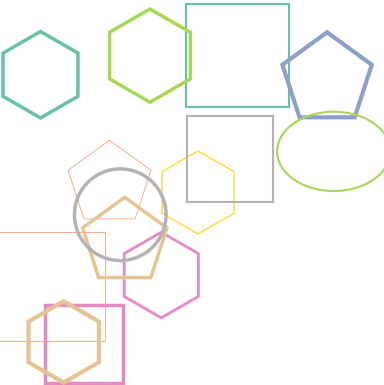[{"shape": "square", "thickness": 1.5, "radius": 0.67, "center": [0.616, 0.855]}, {"shape": "hexagon", "thickness": 2.5, "radius": 0.56, "center": [0.105, 0.806]}, {"shape": "pentagon", "thickness": 0.5, "radius": 0.57, "center": [0.284, 0.523]}, {"shape": "square", "thickness": 0.5, "radius": 0.71, "center": [0.129, 0.256]}, {"shape": "pentagon", "thickness": 3, "radius": 0.61, "center": [0.85, 0.794]}, {"shape": "hexagon", "thickness": 2, "radius": 0.56, "center": [0.419, 0.286]}, {"shape": "square", "thickness": 2.5, "radius": 0.51, "center": [0.218, 0.107]}, {"shape": "hexagon", "thickness": 2.5, "radius": 0.61, "center": [0.39, 0.856]}, {"shape": "oval", "thickness": 1.5, "radius": 0.74, "center": [0.867, 0.607]}, {"shape": "hexagon", "thickness": 1, "radius": 0.54, "center": [0.515, 0.5]}, {"shape": "pentagon", "thickness": 2.5, "radius": 0.58, "center": [0.324, 0.372]}, {"shape": "hexagon", "thickness": 3, "radius": 0.53, "center": [0.166, 0.112]}, {"shape": "circle", "thickness": 2.5, "radius": 0.59, "center": [0.312, 0.442]}, {"shape": "square", "thickness": 1.5, "radius": 0.56, "center": [0.598, 0.587]}]